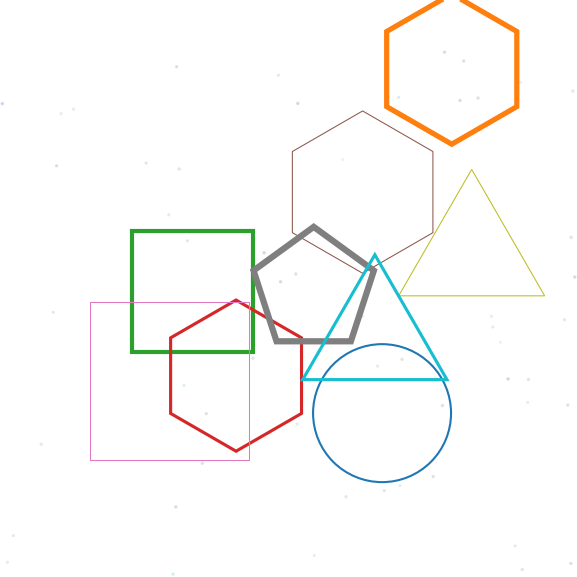[{"shape": "circle", "thickness": 1, "radius": 0.6, "center": [0.662, 0.284]}, {"shape": "hexagon", "thickness": 2.5, "radius": 0.65, "center": [0.782, 0.88]}, {"shape": "square", "thickness": 2, "radius": 0.53, "center": [0.334, 0.494]}, {"shape": "hexagon", "thickness": 1.5, "radius": 0.65, "center": [0.409, 0.349]}, {"shape": "hexagon", "thickness": 0.5, "radius": 0.7, "center": [0.628, 0.666]}, {"shape": "square", "thickness": 0.5, "radius": 0.69, "center": [0.293, 0.34]}, {"shape": "pentagon", "thickness": 3, "radius": 0.55, "center": [0.543, 0.497]}, {"shape": "triangle", "thickness": 0.5, "radius": 0.73, "center": [0.817, 0.56]}, {"shape": "triangle", "thickness": 1.5, "radius": 0.72, "center": [0.649, 0.414]}]